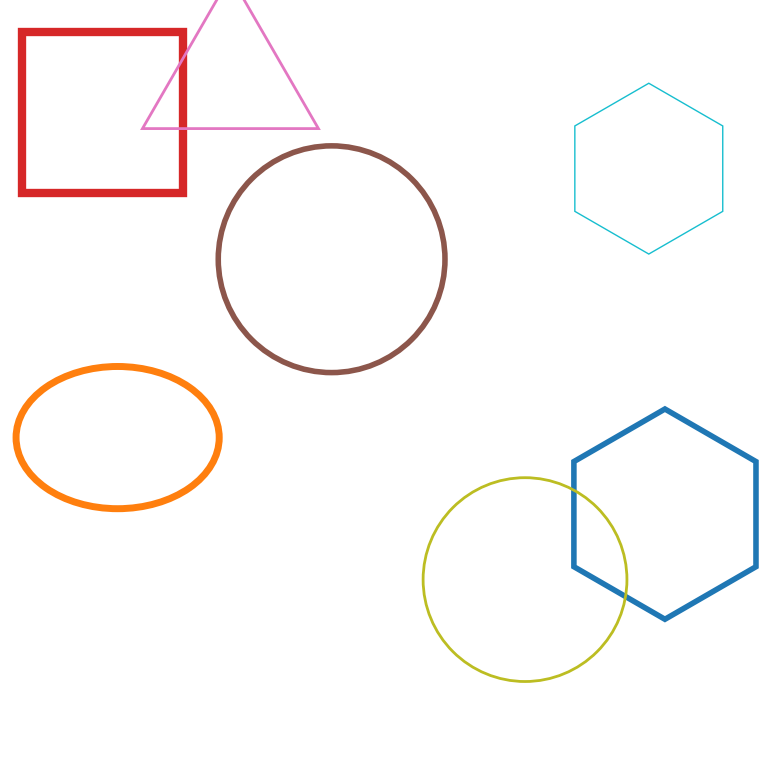[{"shape": "hexagon", "thickness": 2, "radius": 0.68, "center": [0.864, 0.332]}, {"shape": "oval", "thickness": 2.5, "radius": 0.66, "center": [0.153, 0.432]}, {"shape": "square", "thickness": 3, "radius": 0.52, "center": [0.133, 0.854]}, {"shape": "circle", "thickness": 2, "radius": 0.74, "center": [0.431, 0.663]}, {"shape": "triangle", "thickness": 1, "radius": 0.66, "center": [0.299, 0.899]}, {"shape": "circle", "thickness": 1, "radius": 0.66, "center": [0.682, 0.247]}, {"shape": "hexagon", "thickness": 0.5, "radius": 0.55, "center": [0.843, 0.781]}]